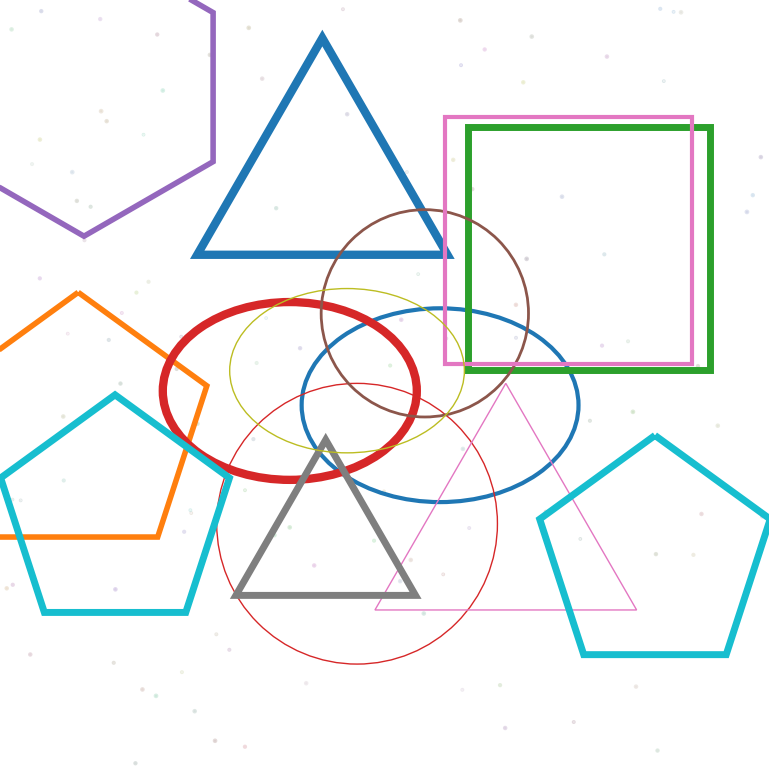[{"shape": "oval", "thickness": 1.5, "radius": 0.9, "center": [0.572, 0.474]}, {"shape": "triangle", "thickness": 3, "radius": 0.94, "center": [0.419, 0.763]}, {"shape": "pentagon", "thickness": 2, "radius": 0.88, "center": [0.102, 0.445]}, {"shape": "square", "thickness": 2.5, "radius": 0.79, "center": [0.765, 0.678]}, {"shape": "oval", "thickness": 3, "radius": 0.82, "center": [0.376, 0.492]}, {"shape": "circle", "thickness": 0.5, "radius": 0.91, "center": [0.464, 0.32]}, {"shape": "hexagon", "thickness": 2, "radius": 0.97, "center": [0.109, 0.887]}, {"shape": "circle", "thickness": 1, "radius": 0.67, "center": [0.552, 0.593]}, {"shape": "square", "thickness": 1.5, "radius": 0.8, "center": [0.739, 0.687]}, {"shape": "triangle", "thickness": 0.5, "radius": 0.98, "center": [0.657, 0.306]}, {"shape": "triangle", "thickness": 2.5, "radius": 0.67, "center": [0.423, 0.294]}, {"shape": "oval", "thickness": 0.5, "radius": 0.76, "center": [0.451, 0.519]}, {"shape": "pentagon", "thickness": 2.5, "radius": 0.79, "center": [0.851, 0.277]}, {"shape": "pentagon", "thickness": 2.5, "radius": 0.78, "center": [0.149, 0.331]}]